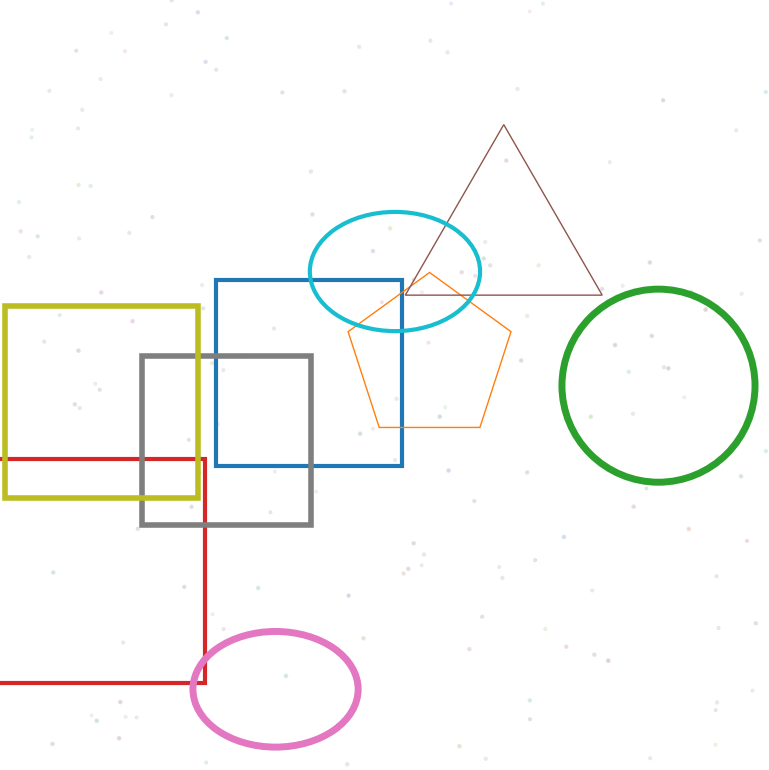[{"shape": "square", "thickness": 1.5, "radius": 0.6, "center": [0.402, 0.515]}, {"shape": "pentagon", "thickness": 0.5, "radius": 0.56, "center": [0.558, 0.535]}, {"shape": "circle", "thickness": 2.5, "radius": 0.63, "center": [0.855, 0.499]}, {"shape": "square", "thickness": 1.5, "radius": 0.73, "center": [0.121, 0.259]}, {"shape": "triangle", "thickness": 0.5, "radius": 0.74, "center": [0.654, 0.691]}, {"shape": "oval", "thickness": 2.5, "radius": 0.54, "center": [0.358, 0.105]}, {"shape": "square", "thickness": 2, "radius": 0.55, "center": [0.294, 0.428]}, {"shape": "square", "thickness": 2, "radius": 0.63, "center": [0.132, 0.478]}, {"shape": "oval", "thickness": 1.5, "radius": 0.55, "center": [0.513, 0.647]}]